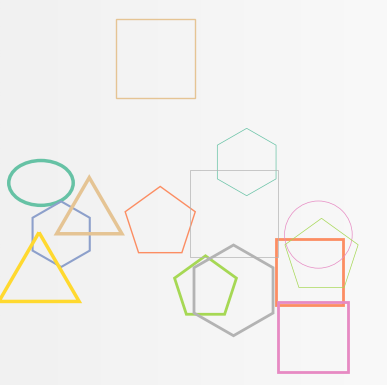[{"shape": "oval", "thickness": 2.5, "radius": 0.42, "center": [0.106, 0.525]}, {"shape": "hexagon", "thickness": 0.5, "radius": 0.44, "center": [0.637, 0.579]}, {"shape": "square", "thickness": 2, "radius": 0.43, "center": [0.799, 0.293]}, {"shape": "pentagon", "thickness": 1, "radius": 0.48, "center": [0.413, 0.421]}, {"shape": "hexagon", "thickness": 1.5, "radius": 0.43, "center": [0.158, 0.392]}, {"shape": "square", "thickness": 2, "radius": 0.45, "center": [0.808, 0.125]}, {"shape": "circle", "thickness": 0.5, "radius": 0.44, "center": [0.822, 0.391]}, {"shape": "pentagon", "thickness": 0.5, "radius": 0.5, "center": [0.83, 0.334]}, {"shape": "pentagon", "thickness": 2, "radius": 0.42, "center": [0.53, 0.252]}, {"shape": "triangle", "thickness": 2.5, "radius": 0.6, "center": [0.101, 0.277]}, {"shape": "triangle", "thickness": 2.5, "radius": 0.49, "center": [0.23, 0.441]}, {"shape": "square", "thickness": 1, "radius": 0.51, "center": [0.401, 0.849]}, {"shape": "hexagon", "thickness": 2, "radius": 0.59, "center": [0.603, 0.246]}, {"shape": "square", "thickness": 0.5, "radius": 0.57, "center": [0.604, 0.446]}]